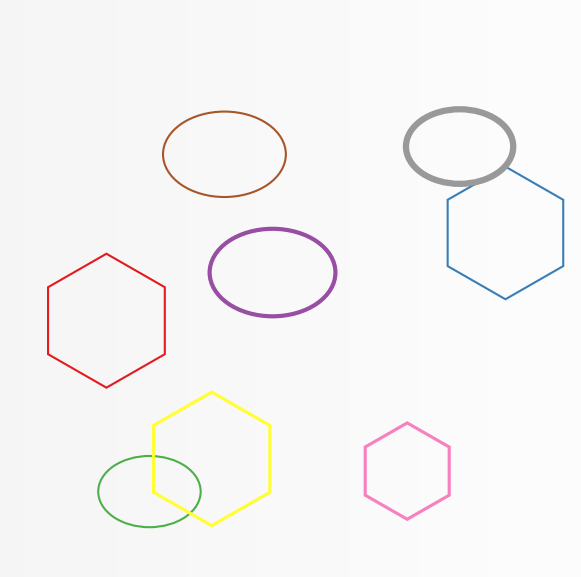[{"shape": "hexagon", "thickness": 1, "radius": 0.58, "center": [0.183, 0.444]}, {"shape": "hexagon", "thickness": 1, "radius": 0.57, "center": [0.87, 0.596]}, {"shape": "oval", "thickness": 1, "radius": 0.44, "center": [0.257, 0.148]}, {"shape": "oval", "thickness": 2, "radius": 0.54, "center": [0.469, 0.527]}, {"shape": "hexagon", "thickness": 1.5, "radius": 0.58, "center": [0.364, 0.205]}, {"shape": "oval", "thickness": 1, "radius": 0.53, "center": [0.386, 0.732]}, {"shape": "hexagon", "thickness": 1.5, "radius": 0.42, "center": [0.701, 0.183]}, {"shape": "oval", "thickness": 3, "radius": 0.46, "center": [0.791, 0.745]}]